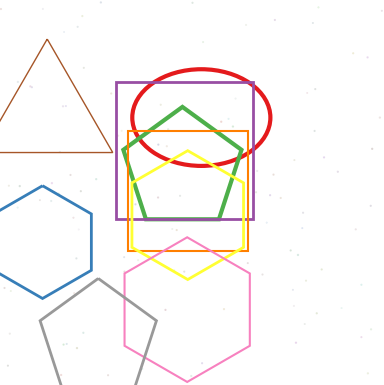[{"shape": "oval", "thickness": 3, "radius": 0.9, "center": [0.523, 0.695]}, {"shape": "hexagon", "thickness": 2, "radius": 0.73, "center": [0.11, 0.371]}, {"shape": "pentagon", "thickness": 3, "radius": 0.81, "center": [0.474, 0.561]}, {"shape": "square", "thickness": 2, "radius": 0.89, "center": [0.479, 0.609]}, {"shape": "square", "thickness": 1.5, "radius": 0.78, "center": [0.488, 0.504]}, {"shape": "hexagon", "thickness": 2, "radius": 0.84, "center": [0.488, 0.441]}, {"shape": "triangle", "thickness": 1, "radius": 0.98, "center": [0.123, 0.702]}, {"shape": "hexagon", "thickness": 1.5, "radius": 0.94, "center": [0.486, 0.196]}, {"shape": "pentagon", "thickness": 2, "radius": 0.79, "center": [0.255, 0.118]}]